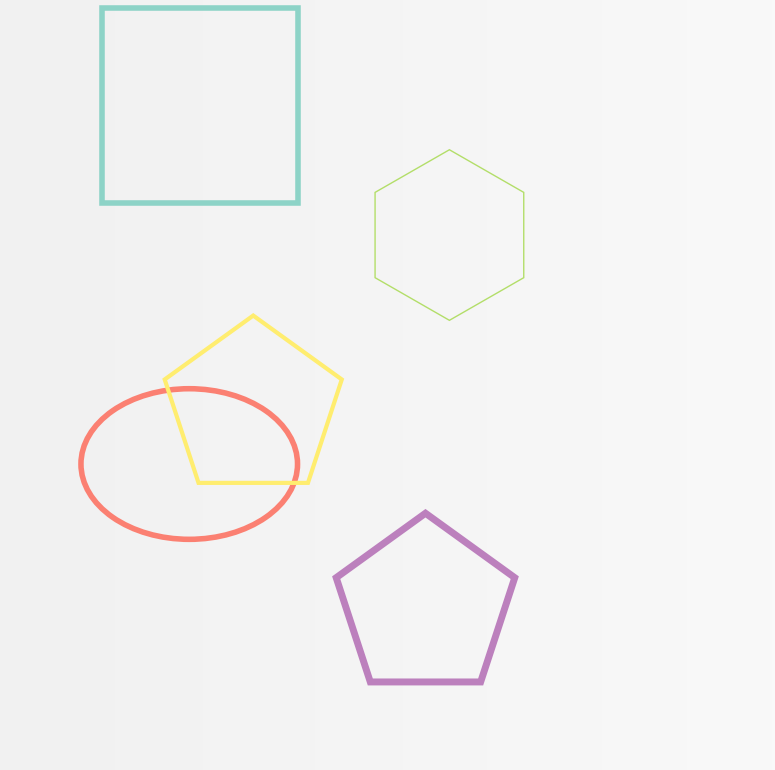[{"shape": "square", "thickness": 2, "radius": 0.63, "center": [0.258, 0.863]}, {"shape": "oval", "thickness": 2, "radius": 0.7, "center": [0.244, 0.397]}, {"shape": "hexagon", "thickness": 0.5, "radius": 0.55, "center": [0.58, 0.695]}, {"shape": "pentagon", "thickness": 2.5, "radius": 0.61, "center": [0.549, 0.212]}, {"shape": "pentagon", "thickness": 1.5, "radius": 0.6, "center": [0.327, 0.47]}]